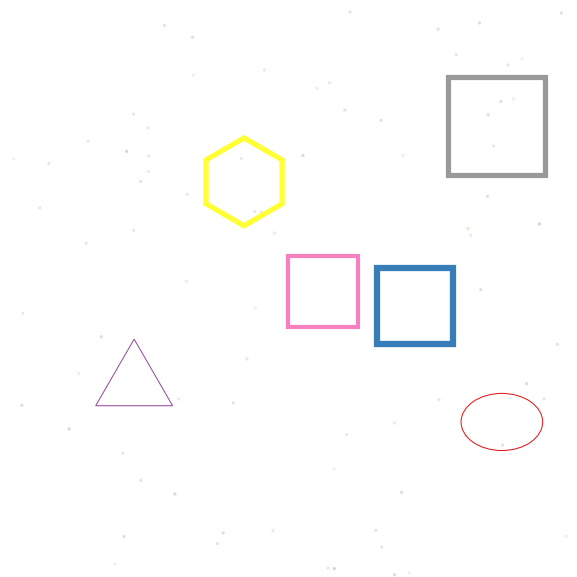[{"shape": "oval", "thickness": 0.5, "radius": 0.35, "center": [0.869, 0.268]}, {"shape": "square", "thickness": 3, "radius": 0.33, "center": [0.718, 0.469]}, {"shape": "triangle", "thickness": 0.5, "radius": 0.38, "center": [0.232, 0.335]}, {"shape": "hexagon", "thickness": 2.5, "radius": 0.38, "center": [0.423, 0.684]}, {"shape": "square", "thickness": 2, "radius": 0.3, "center": [0.559, 0.494]}, {"shape": "square", "thickness": 2.5, "radius": 0.42, "center": [0.86, 0.782]}]